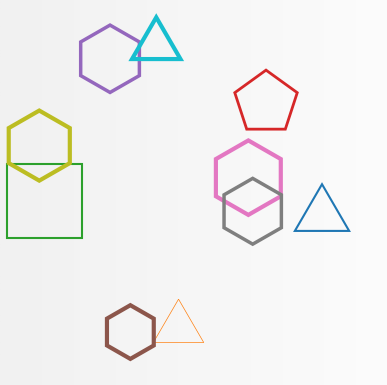[{"shape": "triangle", "thickness": 1.5, "radius": 0.4, "center": [0.831, 0.441]}, {"shape": "triangle", "thickness": 0.5, "radius": 0.38, "center": [0.461, 0.148]}, {"shape": "square", "thickness": 1.5, "radius": 0.48, "center": [0.114, 0.477]}, {"shape": "pentagon", "thickness": 2, "radius": 0.42, "center": [0.687, 0.733]}, {"shape": "hexagon", "thickness": 2.5, "radius": 0.44, "center": [0.284, 0.847]}, {"shape": "hexagon", "thickness": 3, "radius": 0.35, "center": [0.336, 0.138]}, {"shape": "hexagon", "thickness": 3, "radius": 0.48, "center": [0.641, 0.539]}, {"shape": "hexagon", "thickness": 2.5, "radius": 0.43, "center": [0.652, 0.451]}, {"shape": "hexagon", "thickness": 3, "radius": 0.46, "center": [0.101, 0.622]}, {"shape": "triangle", "thickness": 3, "radius": 0.36, "center": [0.403, 0.883]}]